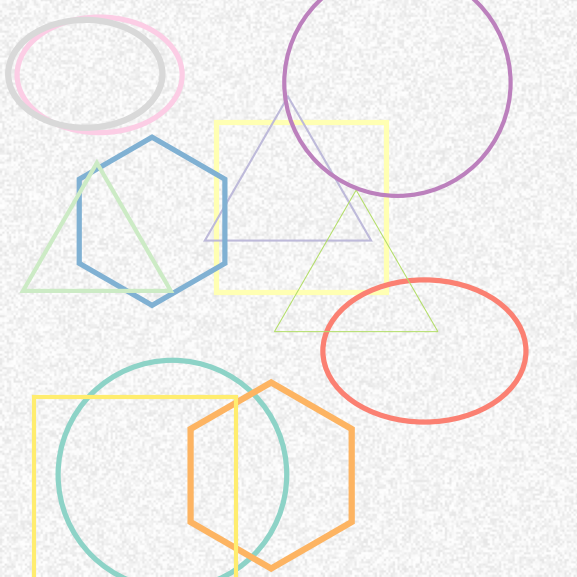[{"shape": "circle", "thickness": 2.5, "radius": 0.99, "center": [0.299, 0.177]}, {"shape": "square", "thickness": 2.5, "radius": 0.74, "center": [0.521, 0.641]}, {"shape": "triangle", "thickness": 1, "radius": 0.83, "center": [0.499, 0.666]}, {"shape": "oval", "thickness": 2.5, "radius": 0.88, "center": [0.735, 0.391]}, {"shape": "hexagon", "thickness": 2.5, "radius": 0.73, "center": [0.263, 0.616]}, {"shape": "hexagon", "thickness": 3, "radius": 0.81, "center": [0.47, 0.176]}, {"shape": "triangle", "thickness": 0.5, "radius": 0.82, "center": [0.617, 0.507]}, {"shape": "oval", "thickness": 2.5, "radius": 0.71, "center": [0.173, 0.87]}, {"shape": "oval", "thickness": 3, "radius": 0.67, "center": [0.148, 0.871]}, {"shape": "circle", "thickness": 2, "radius": 0.98, "center": [0.688, 0.856]}, {"shape": "triangle", "thickness": 2, "radius": 0.74, "center": [0.168, 0.569]}, {"shape": "square", "thickness": 2, "radius": 0.87, "center": [0.233, 0.137]}]